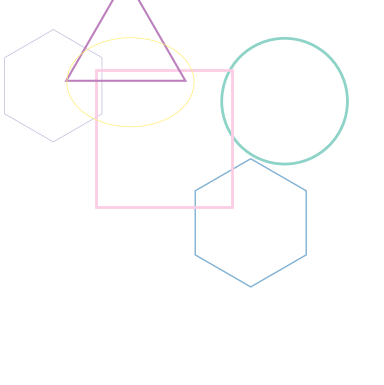[{"shape": "circle", "thickness": 2, "radius": 0.82, "center": [0.739, 0.737]}, {"shape": "hexagon", "thickness": 0.5, "radius": 0.73, "center": [0.138, 0.777]}, {"shape": "hexagon", "thickness": 1, "radius": 0.83, "center": [0.651, 0.421]}, {"shape": "square", "thickness": 2, "radius": 0.89, "center": [0.426, 0.64]}, {"shape": "triangle", "thickness": 1.5, "radius": 0.89, "center": [0.327, 0.879]}, {"shape": "oval", "thickness": 0.5, "radius": 0.83, "center": [0.339, 0.786]}]